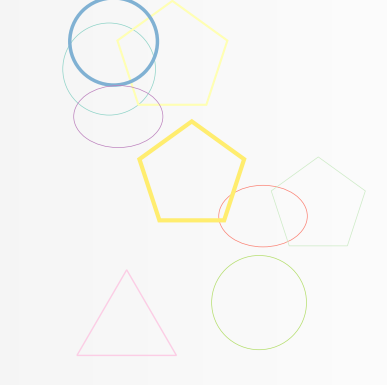[{"shape": "circle", "thickness": 0.5, "radius": 0.6, "center": [0.282, 0.821]}, {"shape": "pentagon", "thickness": 1.5, "radius": 0.75, "center": [0.445, 0.849]}, {"shape": "oval", "thickness": 0.5, "radius": 0.57, "center": [0.679, 0.439]}, {"shape": "circle", "thickness": 2.5, "radius": 0.57, "center": [0.293, 0.892]}, {"shape": "circle", "thickness": 0.5, "radius": 0.61, "center": [0.669, 0.214]}, {"shape": "triangle", "thickness": 1, "radius": 0.74, "center": [0.327, 0.151]}, {"shape": "oval", "thickness": 0.5, "radius": 0.58, "center": [0.305, 0.697]}, {"shape": "pentagon", "thickness": 0.5, "radius": 0.64, "center": [0.821, 0.465]}, {"shape": "pentagon", "thickness": 3, "radius": 0.71, "center": [0.495, 0.543]}]